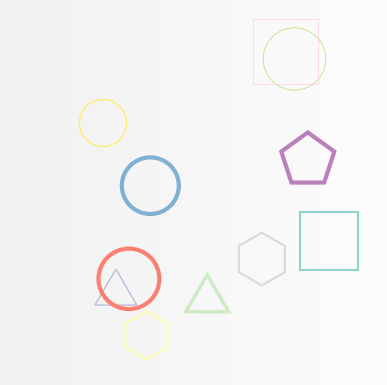[{"shape": "square", "thickness": 1.5, "radius": 0.38, "center": [0.849, 0.373]}, {"shape": "hexagon", "thickness": 1.5, "radius": 0.31, "center": [0.378, 0.129]}, {"shape": "triangle", "thickness": 1, "radius": 0.31, "center": [0.299, 0.239]}, {"shape": "circle", "thickness": 3, "radius": 0.39, "center": [0.333, 0.276]}, {"shape": "circle", "thickness": 3, "radius": 0.37, "center": [0.388, 0.518]}, {"shape": "circle", "thickness": 0.5, "radius": 0.4, "center": [0.76, 0.847]}, {"shape": "square", "thickness": 0.5, "radius": 0.42, "center": [0.738, 0.866]}, {"shape": "hexagon", "thickness": 1.5, "radius": 0.34, "center": [0.676, 0.327]}, {"shape": "pentagon", "thickness": 3, "radius": 0.36, "center": [0.794, 0.584]}, {"shape": "triangle", "thickness": 2.5, "radius": 0.32, "center": [0.535, 0.222]}, {"shape": "circle", "thickness": 1, "radius": 0.3, "center": [0.266, 0.681]}]